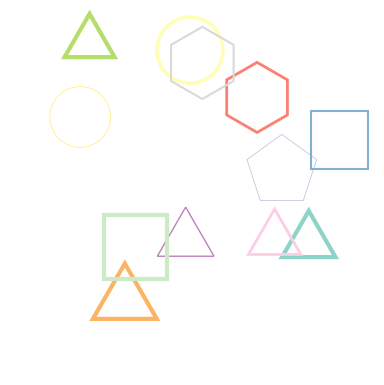[{"shape": "triangle", "thickness": 3, "radius": 0.4, "center": [0.802, 0.372]}, {"shape": "circle", "thickness": 2.5, "radius": 0.43, "center": [0.493, 0.87]}, {"shape": "pentagon", "thickness": 0.5, "radius": 0.48, "center": [0.732, 0.556]}, {"shape": "hexagon", "thickness": 2, "radius": 0.46, "center": [0.668, 0.747]}, {"shape": "square", "thickness": 1.5, "radius": 0.37, "center": [0.883, 0.636]}, {"shape": "triangle", "thickness": 3, "radius": 0.48, "center": [0.324, 0.22]}, {"shape": "triangle", "thickness": 3, "radius": 0.38, "center": [0.233, 0.889]}, {"shape": "triangle", "thickness": 2, "radius": 0.39, "center": [0.713, 0.378]}, {"shape": "hexagon", "thickness": 1.5, "radius": 0.47, "center": [0.526, 0.837]}, {"shape": "triangle", "thickness": 1, "radius": 0.42, "center": [0.482, 0.377]}, {"shape": "square", "thickness": 3, "radius": 0.41, "center": [0.352, 0.358]}, {"shape": "circle", "thickness": 0.5, "radius": 0.39, "center": [0.208, 0.696]}]